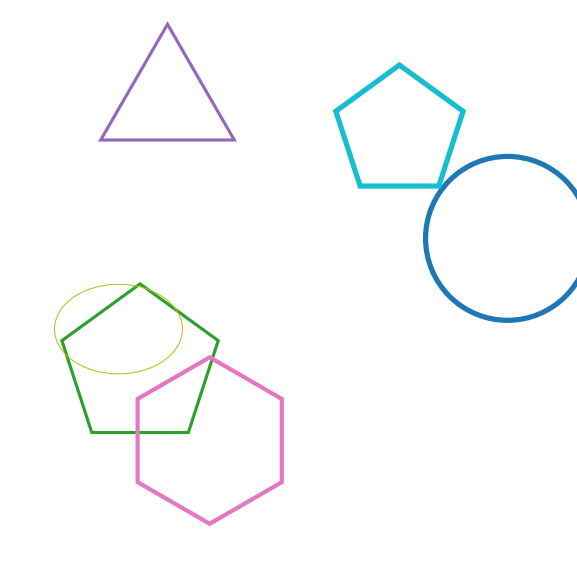[{"shape": "circle", "thickness": 2.5, "radius": 0.71, "center": [0.879, 0.586]}, {"shape": "pentagon", "thickness": 1.5, "radius": 0.71, "center": [0.243, 0.365]}, {"shape": "triangle", "thickness": 1.5, "radius": 0.67, "center": [0.29, 0.823]}, {"shape": "hexagon", "thickness": 2, "radius": 0.72, "center": [0.363, 0.236]}, {"shape": "oval", "thickness": 0.5, "radius": 0.55, "center": [0.205, 0.429]}, {"shape": "pentagon", "thickness": 2.5, "radius": 0.58, "center": [0.692, 0.771]}]